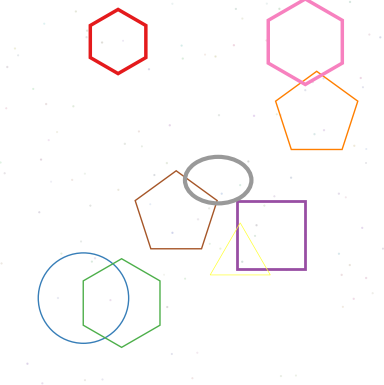[{"shape": "hexagon", "thickness": 2.5, "radius": 0.42, "center": [0.307, 0.892]}, {"shape": "circle", "thickness": 1, "radius": 0.59, "center": [0.217, 0.226]}, {"shape": "hexagon", "thickness": 1, "radius": 0.58, "center": [0.316, 0.213]}, {"shape": "square", "thickness": 2, "radius": 0.44, "center": [0.705, 0.391]}, {"shape": "pentagon", "thickness": 1, "radius": 0.56, "center": [0.823, 0.703]}, {"shape": "triangle", "thickness": 0.5, "radius": 0.45, "center": [0.624, 0.331]}, {"shape": "pentagon", "thickness": 1, "radius": 0.56, "center": [0.458, 0.444]}, {"shape": "hexagon", "thickness": 2.5, "radius": 0.56, "center": [0.793, 0.892]}, {"shape": "oval", "thickness": 3, "radius": 0.43, "center": [0.567, 0.532]}]